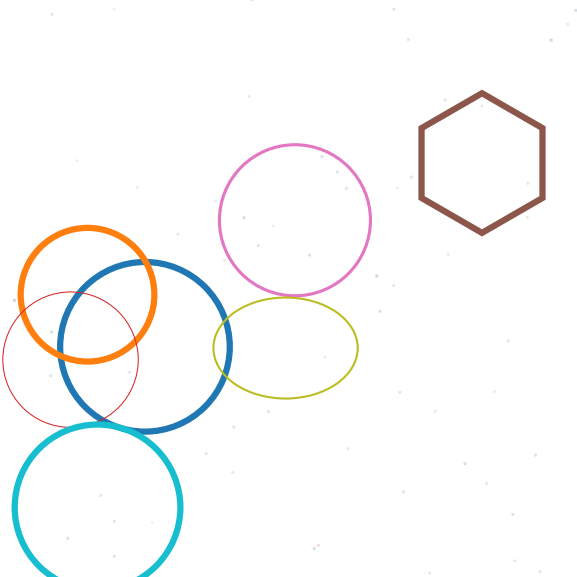[{"shape": "circle", "thickness": 3, "radius": 0.73, "center": [0.251, 0.399]}, {"shape": "circle", "thickness": 3, "radius": 0.58, "center": [0.152, 0.489]}, {"shape": "circle", "thickness": 0.5, "radius": 0.59, "center": [0.122, 0.376]}, {"shape": "hexagon", "thickness": 3, "radius": 0.6, "center": [0.835, 0.717]}, {"shape": "circle", "thickness": 1.5, "radius": 0.65, "center": [0.511, 0.618]}, {"shape": "oval", "thickness": 1, "radius": 0.62, "center": [0.495, 0.396]}, {"shape": "circle", "thickness": 3, "radius": 0.72, "center": [0.169, 0.121]}]